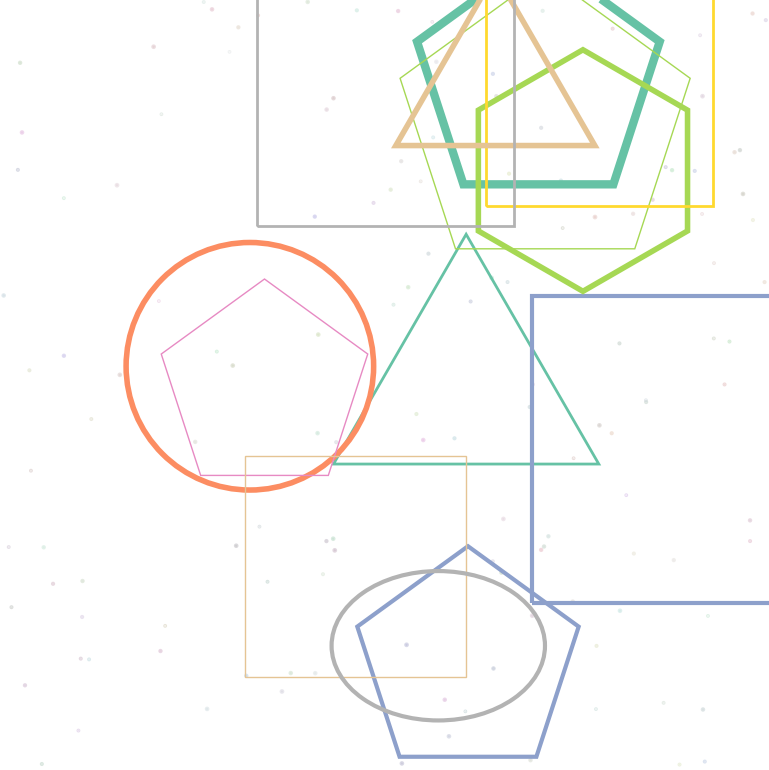[{"shape": "triangle", "thickness": 1, "radius": 0.99, "center": [0.605, 0.497]}, {"shape": "pentagon", "thickness": 3, "radius": 0.83, "center": [0.699, 0.895]}, {"shape": "circle", "thickness": 2, "radius": 0.8, "center": [0.324, 0.524]}, {"shape": "square", "thickness": 1.5, "radius": 1.0, "center": [0.891, 0.417]}, {"shape": "pentagon", "thickness": 1.5, "radius": 0.76, "center": [0.608, 0.139]}, {"shape": "pentagon", "thickness": 0.5, "radius": 0.7, "center": [0.344, 0.497]}, {"shape": "hexagon", "thickness": 2, "radius": 0.78, "center": [0.757, 0.779]}, {"shape": "pentagon", "thickness": 0.5, "radius": 0.99, "center": [0.708, 0.837]}, {"shape": "square", "thickness": 1, "radius": 0.74, "center": [0.778, 0.88]}, {"shape": "square", "thickness": 0.5, "radius": 0.72, "center": [0.461, 0.264]}, {"shape": "triangle", "thickness": 2, "radius": 0.75, "center": [0.643, 0.886]}, {"shape": "square", "thickness": 1, "radius": 0.83, "center": [0.501, 0.873]}, {"shape": "oval", "thickness": 1.5, "radius": 0.69, "center": [0.569, 0.161]}]